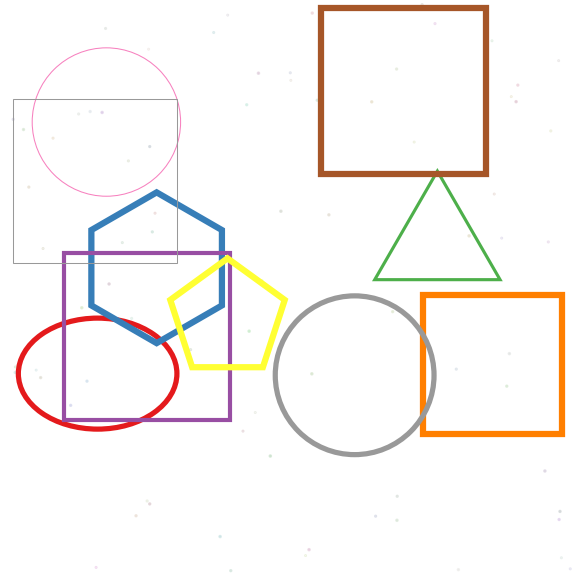[{"shape": "oval", "thickness": 2.5, "radius": 0.69, "center": [0.169, 0.352]}, {"shape": "hexagon", "thickness": 3, "radius": 0.65, "center": [0.271, 0.535]}, {"shape": "triangle", "thickness": 1.5, "radius": 0.63, "center": [0.757, 0.578]}, {"shape": "square", "thickness": 2, "radius": 0.72, "center": [0.255, 0.416]}, {"shape": "square", "thickness": 3, "radius": 0.6, "center": [0.852, 0.368]}, {"shape": "pentagon", "thickness": 3, "radius": 0.52, "center": [0.394, 0.448]}, {"shape": "square", "thickness": 3, "radius": 0.72, "center": [0.699, 0.841]}, {"shape": "circle", "thickness": 0.5, "radius": 0.64, "center": [0.184, 0.788]}, {"shape": "circle", "thickness": 2.5, "radius": 0.69, "center": [0.614, 0.349]}, {"shape": "square", "thickness": 0.5, "radius": 0.71, "center": [0.165, 0.686]}]